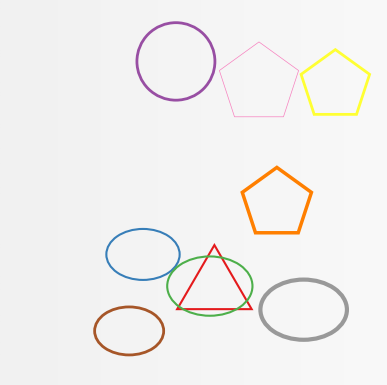[{"shape": "triangle", "thickness": 1.5, "radius": 0.55, "center": [0.553, 0.252]}, {"shape": "oval", "thickness": 1.5, "radius": 0.47, "center": [0.369, 0.339]}, {"shape": "oval", "thickness": 1.5, "radius": 0.55, "center": [0.542, 0.257]}, {"shape": "circle", "thickness": 2, "radius": 0.5, "center": [0.454, 0.84]}, {"shape": "pentagon", "thickness": 2.5, "radius": 0.47, "center": [0.714, 0.471]}, {"shape": "pentagon", "thickness": 2, "radius": 0.46, "center": [0.865, 0.778]}, {"shape": "oval", "thickness": 2, "radius": 0.45, "center": [0.333, 0.14]}, {"shape": "pentagon", "thickness": 0.5, "radius": 0.54, "center": [0.668, 0.784]}, {"shape": "oval", "thickness": 3, "radius": 0.56, "center": [0.784, 0.196]}]